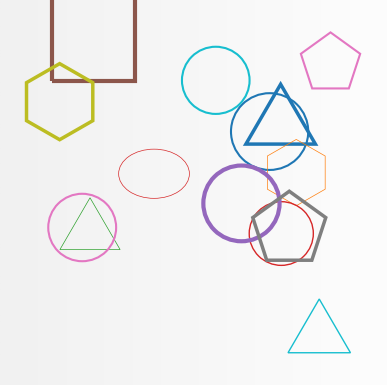[{"shape": "triangle", "thickness": 2.5, "radius": 0.52, "center": [0.724, 0.678]}, {"shape": "circle", "thickness": 1.5, "radius": 0.5, "center": [0.696, 0.658]}, {"shape": "hexagon", "thickness": 0.5, "radius": 0.43, "center": [0.765, 0.552]}, {"shape": "triangle", "thickness": 0.5, "radius": 0.45, "center": [0.232, 0.397]}, {"shape": "circle", "thickness": 1, "radius": 0.41, "center": [0.726, 0.393]}, {"shape": "oval", "thickness": 0.5, "radius": 0.46, "center": [0.397, 0.549]}, {"shape": "circle", "thickness": 3, "radius": 0.49, "center": [0.623, 0.472]}, {"shape": "square", "thickness": 3, "radius": 0.54, "center": [0.241, 0.897]}, {"shape": "pentagon", "thickness": 1.5, "radius": 0.4, "center": [0.853, 0.835]}, {"shape": "circle", "thickness": 1.5, "radius": 0.44, "center": [0.212, 0.409]}, {"shape": "pentagon", "thickness": 2.5, "radius": 0.5, "center": [0.747, 0.404]}, {"shape": "hexagon", "thickness": 2.5, "radius": 0.49, "center": [0.154, 0.736]}, {"shape": "circle", "thickness": 1.5, "radius": 0.44, "center": [0.557, 0.791]}, {"shape": "triangle", "thickness": 1, "radius": 0.47, "center": [0.824, 0.13]}]